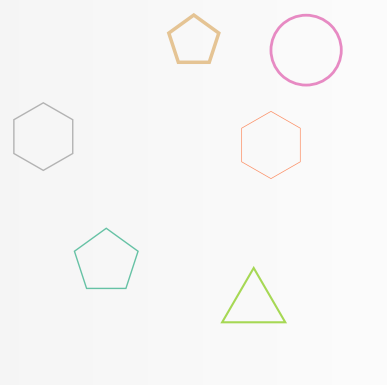[{"shape": "pentagon", "thickness": 1, "radius": 0.43, "center": [0.274, 0.321]}, {"shape": "hexagon", "thickness": 0.5, "radius": 0.44, "center": [0.699, 0.623]}, {"shape": "circle", "thickness": 2, "radius": 0.45, "center": [0.79, 0.87]}, {"shape": "triangle", "thickness": 1.5, "radius": 0.47, "center": [0.655, 0.21]}, {"shape": "pentagon", "thickness": 2.5, "radius": 0.34, "center": [0.5, 0.893]}, {"shape": "hexagon", "thickness": 1, "radius": 0.44, "center": [0.112, 0.645]}]